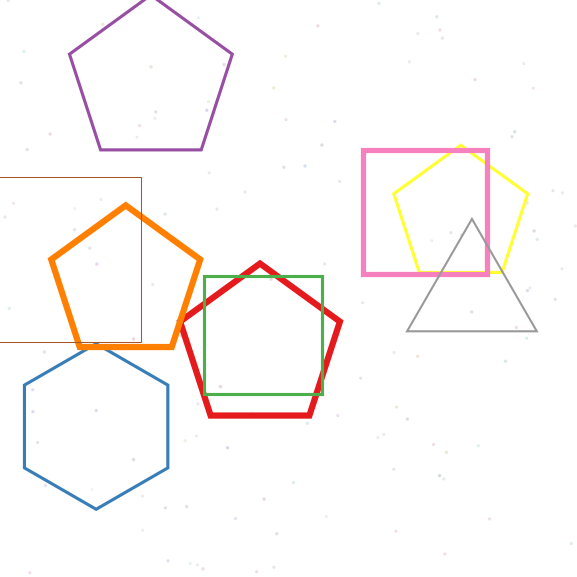[{"shape": "pentagon", "thickness": 3, "radius": 0.73, "center": [0.45, 0.397]}, {"shape": "hexagon", "thickness": 1.5, "radius": 0.72, "center": [0.166, 0.261]}, {"shape": "square", "thickness": 1.5, "radius": 0.51, "center": [0.456, 0.419]}, {"shape": "pentagon", "thickness": 1.5, "radius": 0.74, "center": [0.261, 0.86]}, {"shape": "pentagon", "thickness": 3, "radius": 0.68, "center": [0.218, 0.508]}, {"shape": "pentagon", "thickness": 1.5, "radius": 0.61, "center": [0.798, 0.626]}, {"shape": "square", "thickness": 0.5, "radius": 0.71, "center": [0.101, 0.549]}, {"shape": "square", "thickness": 2.5, "radius": 0.54, "center": [0.735, 0.632]}, {"shape": "triangle", "thickness": 1, "radius": 0.65, "center": [0.817, 0.49]}]